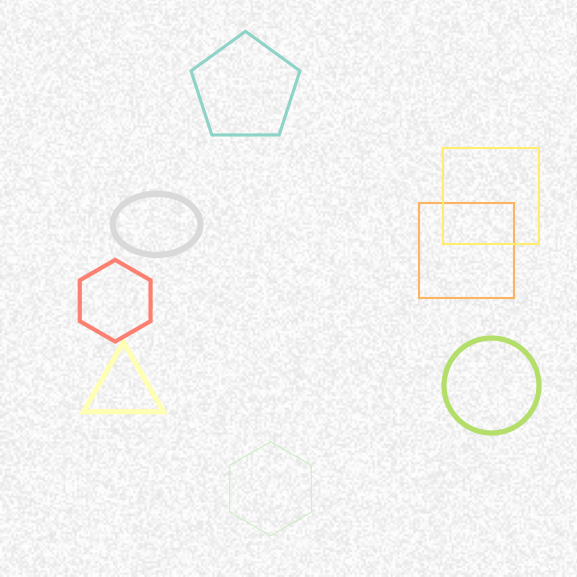[{"shape": "pentagon", "thickness": 1.5, "radius": 0.5, "center": [0.425, 0.846]}, {"shape": "triangle", "thickness": 2.5, "radius": 0.4, "center": [0.214, 0.326]}, {"shape": "hexagon", "thickness": 2, "radius": 0.35, "center": [0.199, 0.478]}, {"shape": "square", "thickness": 1, "radius": 0.41, "center": [0.808, 0.565]}, {"shape": "circle", "thickness": 2.5, "radius": 0.41, "center": [0.851, 0.332]}, {"shape": "oval", "thickness": 3, "radius": 0.38, "center": [0.271, 0.611]}, {"shape": "hexagon", "thickness": 0.5, "radius": 0.41, "center": [0.468, 0.153]}, {"shape": "square", "thickness": 1, "radius": 0.42, "center": [0.85, 0.66]}]